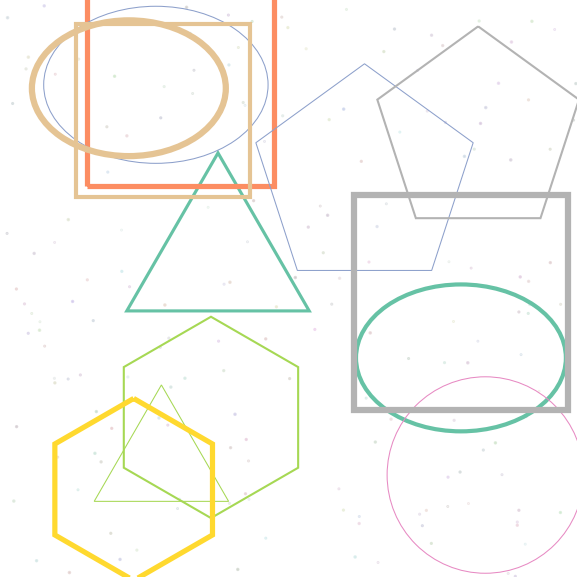[{"shape": "oval", "thickness": 2, "radius": 0.91, "center": [0.798, 0.379]}, {"shape": "triangle", "thickness": 1.5, "radius": 0.91, "center": [0.377, 0.552]}, {"shape": "square", "thickness": 2.5, "radius": 0.81, "center": [0.313, 0.839]}, {"shape": "oval", "thickness": 0.5, "radius": 0.97, "center": [0.27, 0.852]}, {"shape": "pentagon", "thickness": 0.5, "radius": 0.99, "center": [0.631, 0.691]}, {"shape": "circle", "thickness": 0.5, "radius": 0.85, "center": [0.84, 0.177]}, {"shape": "hexagon", "thickness": 1, "radius": 0.87, "center": [0.365, 0.276]}, {"shape": "triangle", "thickness": 0.5, "radius": 0.67, "center": [0.279, 0.198]}, {"shape": "hexagon", "thickness": 2.5, "radius": 0.79, "center": [0.231, 0.152]}, {"shape": "square", "thickness": 2, "radius": 0.75, "center": [0.282, 0.808]}, {"shape": "oval", "thickness": 3, "radius": 0.84, "center": [0.223, 0.846]}, {"shape": "square", "thickness": 3, "radius": 0.93, "center": [0.798, 0.476]}, {"shape": "pentagon", "thickness": 1, "radius": 0.92, "center": [0.828, 0.77]}]